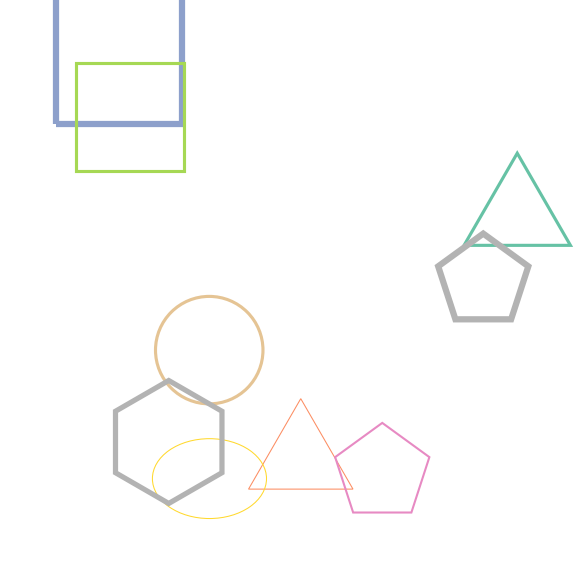[{"shape": "triangle", "thickness": 1.5, "radius": 0.53, "center": [0.896, 0.627]}, {"shape": "triangle", "thickness": 0.5, "radius": 0.52, "center": [0.521, 0.204]}, {"shape": "square", "thickness": 3, "radius": 0.55, "center": [0.206, 0.893]}, {"shape": "pentagon", "thickness": 1, "radius": 0.43, "center": [0.662, 0.181]}, {"shape": "square", "thickness": 1.5, "radius": 0.47, "center": [0.225, 0.796]}, {"shape": "oval", "thickness": 0.5, "radius": 0.49, "center": [0.363, 0.17]}, {"shape": "circle", "thickness": 1.5, "radius": 0.47, "center": [0.362, 0.393]}, {"shape": "pentagon", "thickness": 3, "radius": 0.41, "center": [0.837, 0.513]}, {"shape": "hexagon", "thickness": 2.5, "radius": 0.53, "center": [0.292, 0.234]}]